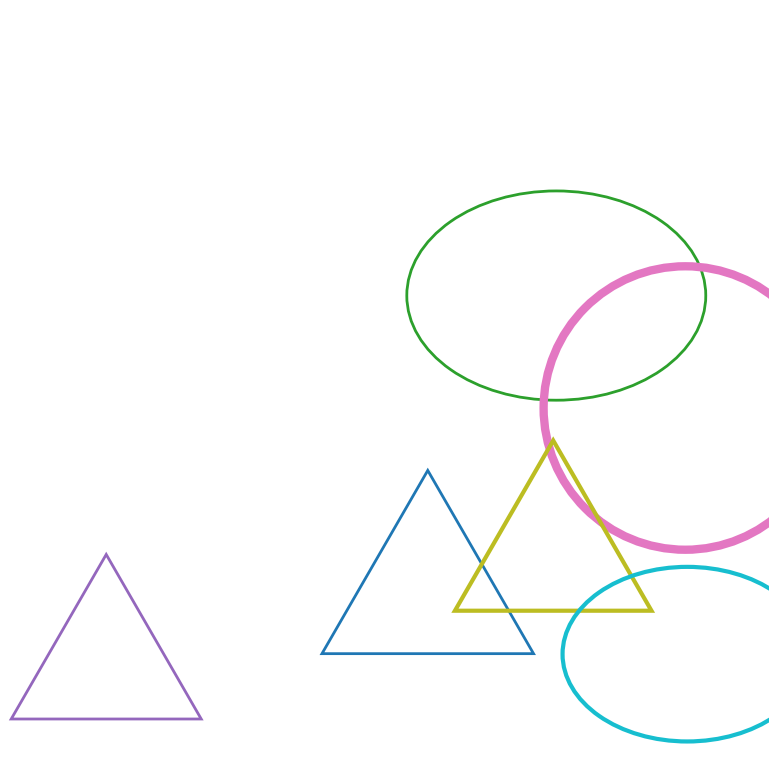[{"shape": "triangle", "thickness": 1, "radius": 0.79, "center": [0.556, 0.23]}, {"shape": "oval", "thickness": 1, "radius": 0.97, "center": [0.722, 0.616]}, {"shape": "triangle", "thickness": 1, "radius": 0.71, "center": [0.138, 0.137]}, {"shape": "circle", "thickness": 3, "radius": 0.92, "center": [0.89, 0.47]}, {"shape": "triangle", "thickness": 1.5, "radius": 0.74, "center": [0.718, 0.281]}, {"shape": "oval", "thickness": 1.5, "radius": 0.81, "center": [0.893, 0.15]}]